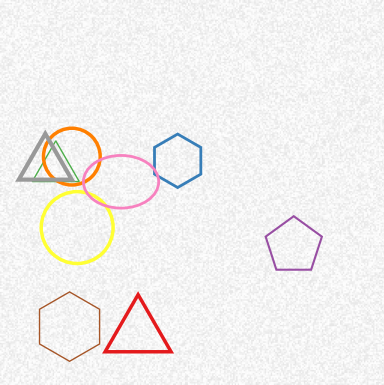[{"shape": "triangle", "thickness": 2.5, "radius": 0.49, "center": [0.359, 0.136]}, {"shape": "hexagon", "thickness": 2, "radius": 0.35, "center": [0.461, 0.582]}, {"shape": "triangle", "thickness": 1, "radius": 0.35, "center": [0.145, 0.564]}, {"shape": "pentagon", "thickness": 1.5, "radius": 0.38, "center": [0.763, 0.362]}, {"shape": "circle", "thickness": 2.5, "radius": 0.37, "center": [0.187, 0.593]}, {"shape": "circle", "thickness": 2.5, "radius": 0.47, "center": [0.2, 0.409]}, {"shape": "hexagon", "thickness": 1, "radius": 0.45, "center": [0.181, 0.152]}, {"shape": "oval", "thickness": 2, "radius": 0.49, "center": [0.314, 0.528]}, {"shape": "triangle", "thickness": 3, "radius": 0.4, "center": [0.118, 0.573]}]